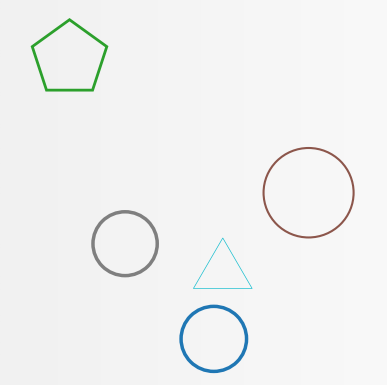[{"shape": "circle", "thickness": 2.5, "radius": 0.42, "center": [0.552, 0.12]}, {"shape": "pentagon", "thickness": 2, "radius": 0.51, "center": [0.179, 0.848]}, {"shape": "circle", "thickness": 1.5, "radius": 0.58, "center": [0.796, 0.499]}, {"shape": "circle", "thickness": 2.5, "radius": 0.41, "center": [0.323, 0.367]}, {"shape": "triangle", "thickness": 0.5, "radius": 0.44, "center": [0.575, 0.294]}]